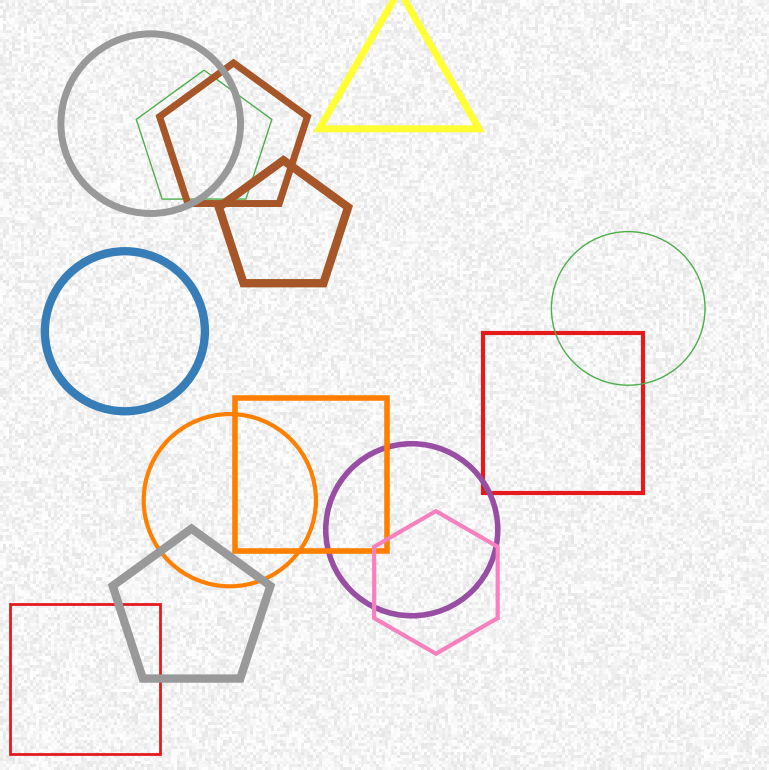[{"shape": "square", "thickness": 1.5, "radius": 0.52, "center": [0.731, 0.464]}, {"shape": "square", "thickness": 1, "radius": 0.49, "center": [0.11, 0.118]}, {"shape": "circle", "thickness": 3, "radius": 0.52, "center": [0.162, 0.57]}, {"shape": "pentagon", "thickness": 0.5, "radius": 0.46, "center": [0.265, 0.816]}, {"shape": "circle", "thickness": 0.5, "radius": 0.5, "center": [0.816, 0.599]}, {"shape": "circle", "thickness": 2, "radius": 0.56, "center": [0.535, 0.312]}, {"shape": "square", "thickness": 2, "radius": 0.5, "center": [0.404, 0.383]}, {"shape": "circle", "thickness": 1.5, "radius": 0.56, "center": [0.298, 0.35]}, {"shape": "triangle", "thickness": 2.5, "radius": 0.6, "center": [0.518, 0.893]}, {"shape": "pentagon", "thickness": 3, "radius": 0.44, "center": [0.368, 0.704]}, {"shape": "pentagon", "thickness": 2.5, "radius": 0.5, "center": [0.303, 0.817]}, {"shape": "hexagon", "thickness": 1.5, "radius": 0.46, "center": [0.566, 0.244]}, {"shape": "pentagon", "thickness": 3, "radius": 0.54, "center": [0.249, 0.206]}, {"shape": "circle", "thickness": 2.5, "radius": 0.58, "center": [0.196, 0.839]}]